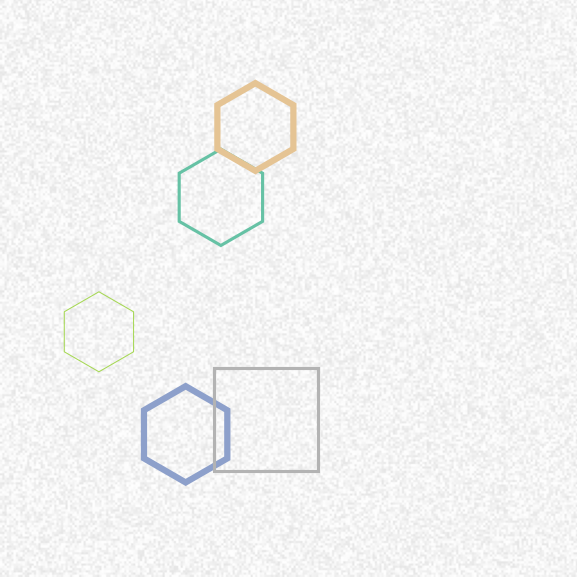[{"shape": "hexagon", "thickness": 1.5, "radius": 0.42, "center": [0.382, 0.657]}, {"shape": "hexagon", "thickness": 3, "radius": 0.42, "center": [0.321, 0.247]}, {"shape": "hexagon", "thickness": 0.5, "radius": 0.35, "center": [0.171, 0.425]}, {"shape": "hexagon", "thickness": 3, "radius": 0.38, "center": [0.442, 0.779]}, {"shape": "square", "thickness": 1.5, "radius": 0.45, "center": [0.46, 0.273]}]